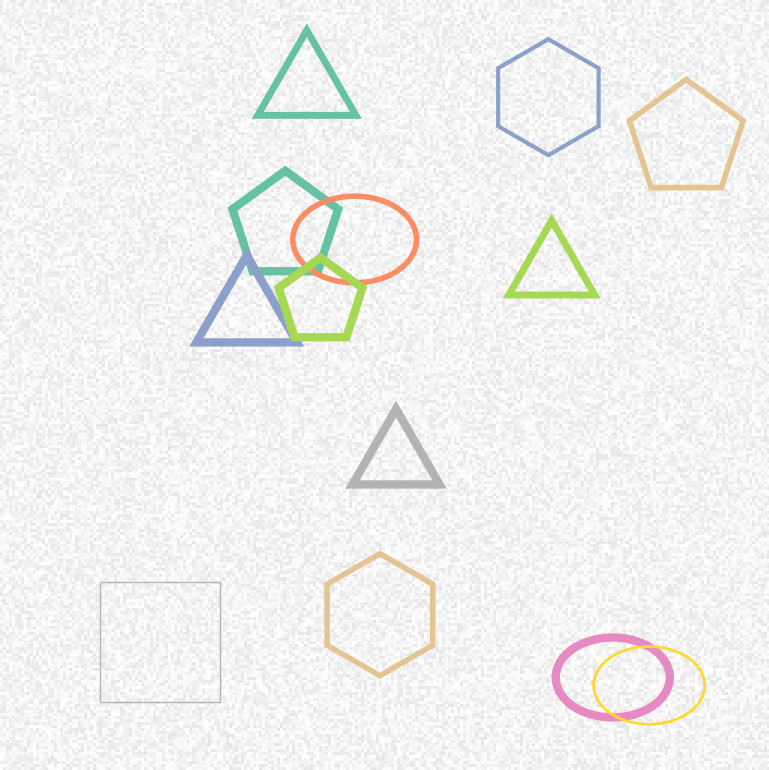[{"shape": "triangle", "thickness": 2.5, "radius": 0.37, "center": [0.398, 0.887]}, {"shape": "pentagon", "thickness": 3, "radius": 0.36, "center": [0.371, 0.706]}, {"shape": "oval", "thickness": 2, "radius": 0.4, "center": [0.461, 0.689]}, {"shape": "hexagon", "thickness": 1.5, "radius": 0.38, "center": [0.712, 0.874]}, {"shape": "triangle", "thickness": 3, "radius": 0.38, "center": [0.32, 0.593]}, {"shape": "oval", "thickness": 3, "radius": 0.37, "center": [0.796, 0.12]}, {"shape": "triangle", "thickness": 2.5, "radius": 0.32, "center": [0.717, 0.649]}, {"shape": "pentagon", "thickness": 3, "radius": 0.29, "center": [0.416, 0.608]}, {"shape": "oval", "thickness": 1, "radius": 0.36, "center": [0.843, 0.11]}, {"shape": "pentagon", "thickness": 2, "radius": 0.39, "center": [0.891, 0.819]}, {"shape": "hexagon", "thickness": 2, "radius": 0.4, "center": [0.493, 0.202]}, {"shape": "square", "thickness": 0.5, "radius": 0.39, "center": [0.208, 0.167]}, {"shape": "triangle", "thickness": 3, "radius": 0.33, "center": [0.514, 0.403]}]